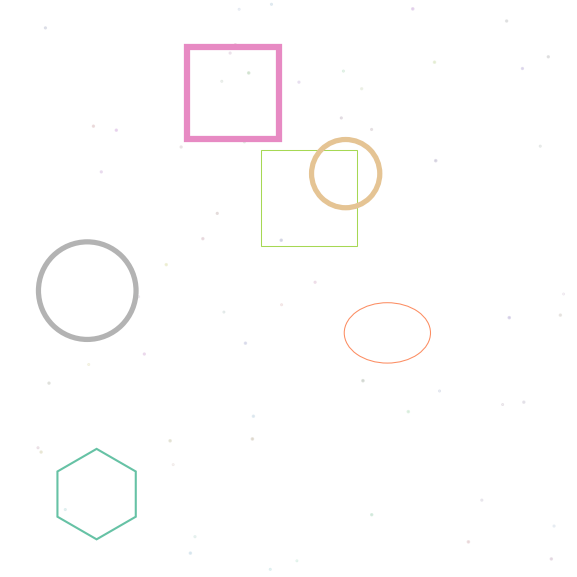[{"shape": "hexagon", "thickness": 1, "radius": 0.39, "center": [0.167, 0.144]}, {"shape": "oval", "thickness": 0.5, "radius": 0.37, "center": [0.671, 0.423]}, {"shape": "square", "thickness": 3, "radius": 0.4, "center": [0.404, 0.839]}, {"shape": "square", "thickness": 0.5, "radius": 0.42, "center": [0.535, 0.657]}, {"shape": "circle", "thickness": 2.5, "radius": 0.3, "center": [0.599, 0.698]}, {"shape": "circle", "thickness": 2.5, "radius": 0.42, "center": [0.151, 0.496]}]